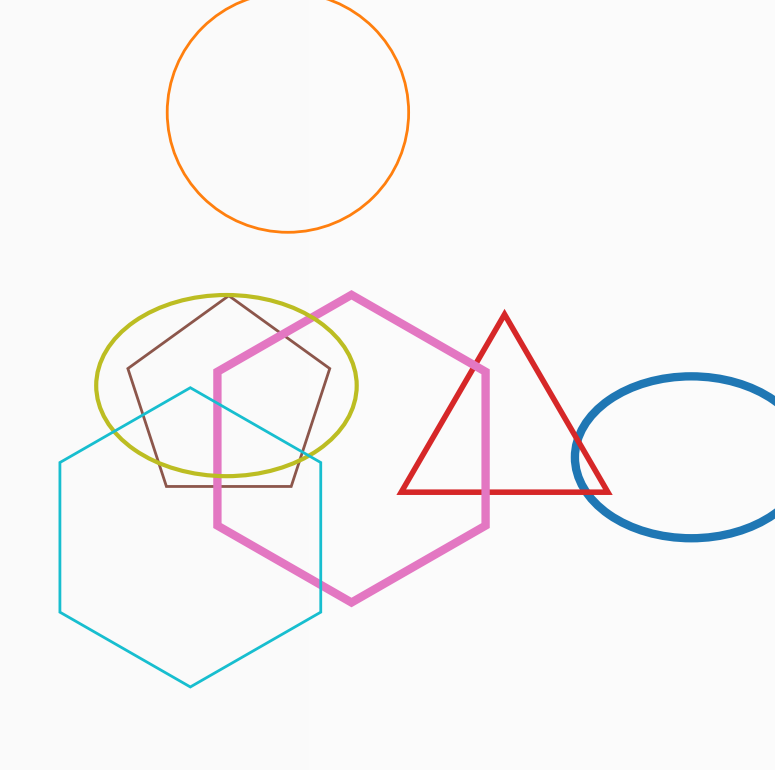[{"shape": "oval", "thickness": 3, "radius": 0.75, "center": [0.892, 0.406]}, {"shape": "circle", "thickness": 1, "radius": 0.78, "center": [0.372, 0.854]}, {"shape": "triangle", "thickness": 2, "radius": 0.77, "center": [0.651, 0.438]}, {"shape": "pentagon", "thickness": 1, "radius": 0.68, "center": [0.295, 0.479]}, {"shape": "hexagon", "thickness": 3, "radius": 1.0, "center": [0.454, 0.417]}, {"shape": "oval", "thickness": 1.5, "radius": 0.84, "center": [0.292, 0.499]}, {"shape": "hexagon", "thickness": 1, "radius": 0.97, "center": [0.246, 0.302]}]